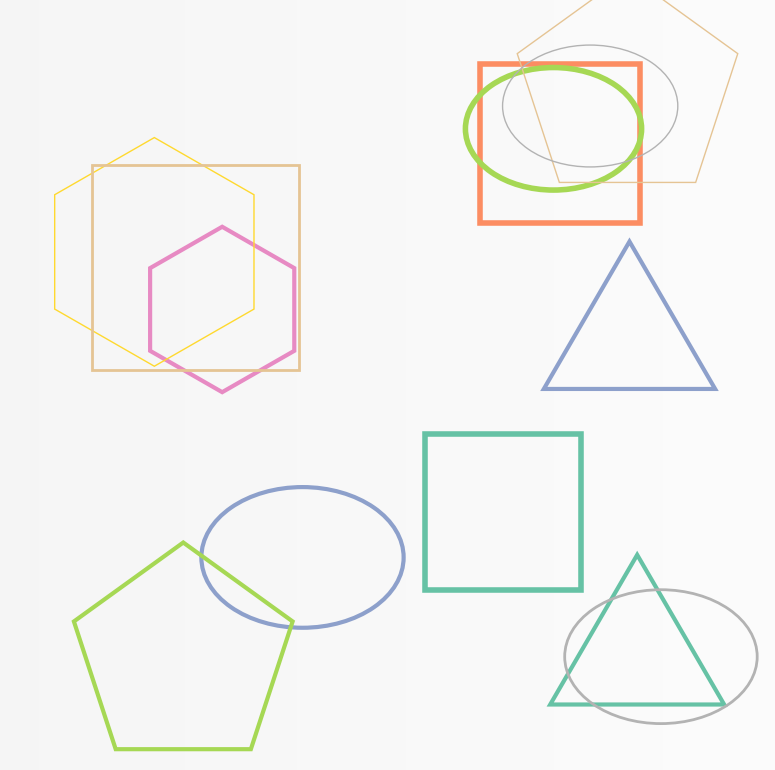[{"shape": "triangle", "thickness": 1.5, "radius": 0.65, "center": [0.822, 0.15]}, {"shape": "square", "thickness": 2, "radius": 0.51, "center": [0.649, 0.335]}, {"shape": "square", "thickness": 2, "radius": 0.52, "center": [0.723, 0.813]}, {"shape": "oval", "thickness": 1.5, "radius": 0.65, "center": [0.39, 0.276]}, {"shape": "triangle", "thickness": 1.5, "radius": 0.64, "center": [0.812, 0.559]}, {"shape": "hexagon", "thickness": 1.5, "radius": 0.54, "center": [0.287, 0.598]}, {"shape": "oval", "thickness": 2, "radius": 0.57, "center": [0.714, 0.833]}, {"shape": "pentagon", "thickness": 1.5, "radius": 0.74, "center": [0.236, 0.147]}, {"shape": "hexagon", "thickness": 0.5, "radius": 0.74, "center": [0.199, 0.673]}, {"shape": "square", "thickness": 1, "radius": 0.67, "center": [0.252, 0.653]}, {"shape": "pentagon", "thickness": 0.5, "radius": 0.75, "center": [0.81, 0.884]}, {"shape": "oval", "thickness": 1, "radius": 0.62, "center": [0.853, 0.147]}, {"shape": "oval", "thickness": 0.5, "radius": 0.57, "center": [0.762, 0.862]}]